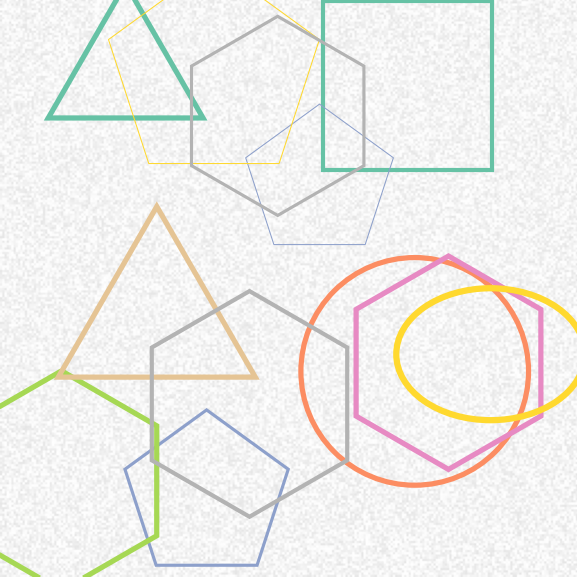[{"shape": "square", "thickness": 2, "radius": 0.73, "center": [0.706, 0.851]}, {"shape": "triangle", "thickness": 2.5, "radius": 0.77, "center": [0.218, 0.872]}, {"shape": "circle", "thickness": 2.5, "radius": 0.99, "center": [0.718, 0.356]}, {"shape": "pentagon", "thickness": 1.5, "radius": 0.74, "center": [0.358, 0.141]}, {"shape": "pentagon", "thickness": 0.5, "radius": 0.67, "center": [0.553, 0.684]}, {"shape": "hexagon", "thickness": 2.5, "radius": 0.92, "center": [0.777, 0.371]}, {"shape": "hexagon", "thickness": 2.5, "radius": 0.95, "center": [0.107, 0.167]}, {"shape": "pentagon", "thickness": 0.5, "radius": 0.96, "center": [0.37, 0.871]}, {"shape": "oval", "thickness": 3, "radius": 0.82, "center": [0.849, 0.386]}, {"shape": "triangle", "thickness": 2.5, "radius": 0.98, "center": [0.271, 0.445]}, {"shape": "hexagon", "thickness": 2, "radius": 0.98, "center": [0.432, 0.3]}, {"shape": "hexagon", "thickness": 1.5, "radius": 0.86, "center": [0.481, 0.798]}]